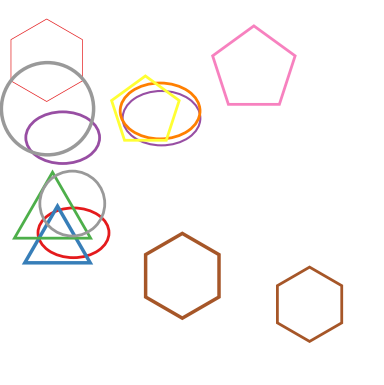[{"shape": "hexagon", "thickness": 0.5, "radius": 0.54, "center": [0.121, 0.843]}, {"shape": "oval", "thickness": 2, "radius": 0.46, "center": [0.191, 0.395]}, {"shape": "triangle", "thickness": 2.5, "radius": 0.49, "center": [0.149, 0.366]}, {"shape": "triangle", "thickness": 2, "radius": 0.57, "center": [0.136, 0.438]}, {"shape": "oval", "thickness": 2, "radius": 0.48, "center": [0.163, 0.642]}, {"shape": "oval", "thickness": 1.5, "radius": 0.5, "center": [0.419, 0.693]}, {"shape": "oval", "thickness": 2, "radius": 0.52, "center": [0.416, 0.712]}, {"shape": "pentagon", "thickness": 2, "radius": 0.46, "center": [0.378, 0.71]}, {"shape": "hexagon", "thickness": 2, "radius": 0.48, "center": [0.804, 0.21]}, {"shape": "hexagon", "thickness": 2.5, "radius": 0.55, "center": [0.474, 0.284]}, {"shape": "pentagon", "thickness": 2, "radius": 0.56, "center": [0.659, 0.82]}, {"shape": "circle", "thickness": 2.5, "radius": 0.6, "center": [0.123, 0.718]}, {"shape": "circle", "thickness": 2, "radius": 0.42, "center": [0.188, 0.471]}]